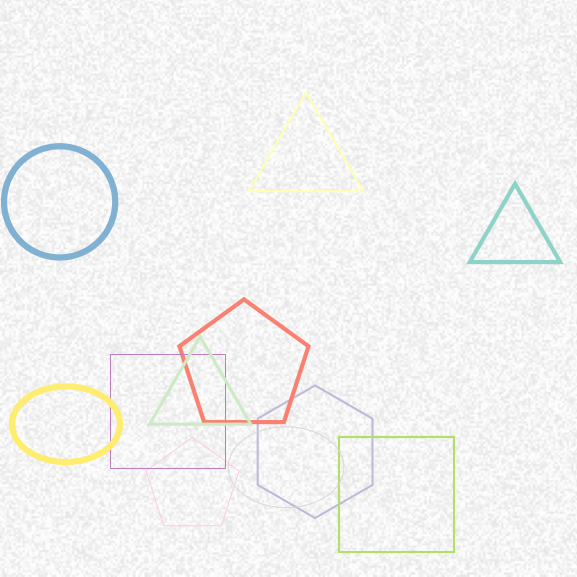[{"shape": "triangle", "thickness": 2, "radius": 0.45, "center": [0.892, 0.59]}, {"shape": "triangle", "thickness": 1, "radius": 0.57, "center": [0.53, 0.725]}, {"shape": "hexagon", "thickness": 1, "radius": 0.57, "center": [0.546, 0.217]}, {"shape": "pentagon", "thickness": 2, "radius": 0.59, "center": [0.422, 0.363]}, {"shape": "circle", "thickness": 3, "radius": 0.48, "center": [0.103, 0.65]}, {"shape": "square", "thickness": 1, "radius": 0.5, "center": [0.686, 0.143]}, {"shape": "pentagon", "thickness": 0.5, "radius": 0.42, "center": [0.333, 0.157]}, {"shape": "oval", "thickness": 0.5, "radius": 0.5, "center": [0.495, 0.19]}, {"shape": "square", "thickness": 0.5, "radius": 0.5, "center": [0.29, 0.288]}, {"shape": "triangle", "thickness": 1.5, "radius": 0.51, "center": [0.347, 0.315]}, {"shape": "oval", "thickness": 3, "radius": 0.47, "center": [0.114, 0.265]}]